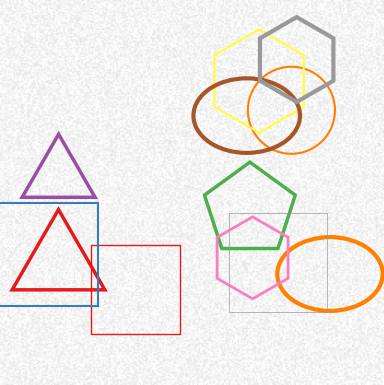[{"shape": "triangle", "thickness": 2.5, "radius": 0.7, "center": [0.152, 0.317]}, {"shape": "square", "thickness": 1, "radius": 0.58, "center": [0.352, 0.248]}, {"shape": "square", "thickness": 1.5, "radius": 0.67, "center": [0.121, 0.339]}, {"shape": "pentagon", "thickness": 2.5, "radius": 0.62, "center": [0.649, 0.455]}, {"shape": "triangle", "thickness": 2.5, "radius": 0.55, "center": [0.152, 0.542]}, {"shape": "circle", "thickness": 1.5, "radius": 0.57, "center": [0.757, 0.714]}, {"shape": "oval", "thickness": 3, "radius": 0.68, "center": [0.857, 0.288]}, {"shape": "hexagon", "thickness": 1.5, "radius": 0.67, "center": [0.673, 0.79]}, {"shape": "oval", "thickness": 3, "radius": 0.69, "center": [0.641, 0.7]}, {"shape": "hexagon", "thickness": 2, "radius": 0.53, "center": [0.656, 0.33]}, {"shape": "square", "thickness": 0.5, "radius": 0.64, "center": [0.722, 0.318]}, {"shape": "hexagon", "thickness": 3, "radius": 0.55, "center": [0.771, 0.845]}]